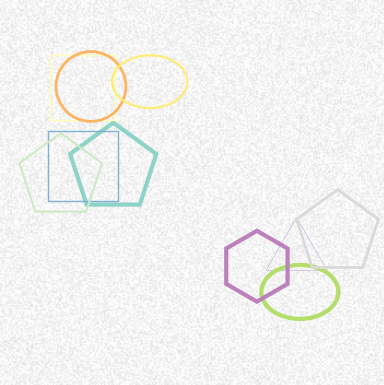[{"shape": "pentagon", "thickness": 3, "radius": 0.59, "center": [0.294, 0.564]}, {"shape": "square", "thickness": 1, "radius": 0.42, "center": [0.214, 0.773]}, {"shape": "triangle", "thickness": 0.5, "radius": 0.46, "center": [0.77, 0.343]}, {"shape": "square", "thickness": 1, "radius": 0.46, "center": [0.215, 0.568]}, {"shape": "circle", "thickness": 2, "radius": 0.45, "center": [0.236, 0.775]}, {"shape": "oval", "thickness": 3, "radius": 0.5, "center": [0.779, 0.242]}, {"shape": "pentagon", "thickness": 2, "radius": 0.56, "center": [0.877, 0.396]}, {"shape": "hexagon", "thickness": 3, "radius": 0.46, "center": [0.667, 0.309]}, {"shape": "pentagon", "thickness": 1.5, "radius": 0.56, "center": [0.158, 0.542]}, {"shape": "oval", "thickness": 1.5, "radius": 0.49, "center": [0.389, 0.788]}]